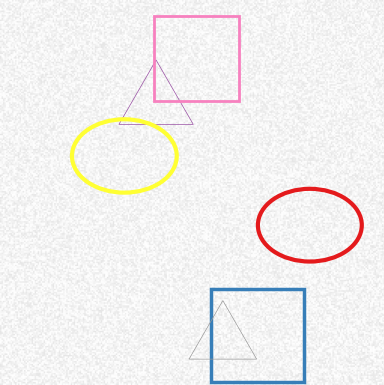[{"shape": "oval", "thickness": 3, "radius": 0.67, "center": [0.805, 0.415]}, {"shape": "square", "thickness": 2.5, "radius": 0.6, "center": [0.669, 0.128]}, {"shape": "triangle", "thickness": 0.5, "radius": 0.56, "center": [0.405, 0.733]}, {"shape": "oval", "thickness": 3, "radius": 0.68, "center": [0.323, 0.595]}, {"shape": "square", "thickness": 2, "radius": 0.55, "center": [0.51, 0.848]}, {"shape": "triangle", "thickness": 0.5, "radius": 0.51, "center": [0.579, 0.118]}]